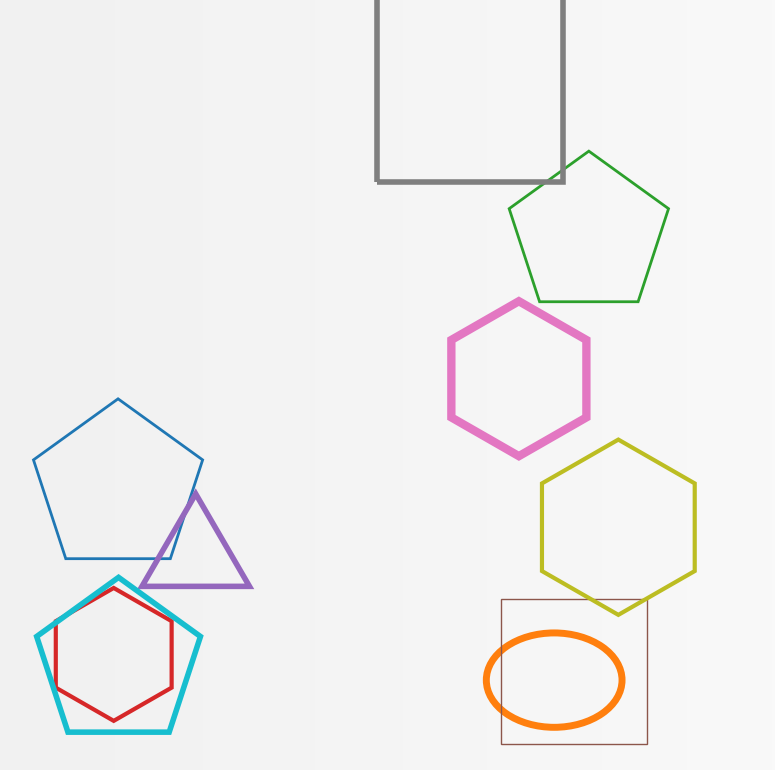[{"shape": "pentagon", "thickness": 1, "radius": 0.57, "center": [0.152, 0.367]}, {"shape": "oval", "thickness": 2.5, "radius": 0.44, "center": [0.715, 0.117]}, {"shape": "pentagon", "thickness": 1, "radius": 0.54, "center": [0.76, 0.696]}, {"shape": "hexagon", "thickness": 1.5, "radius": 0.43, "center": [0.147, 0.15]}, {"shape": "triangle", "thickness": 2, "radius": 0.4, "center": [0.253, 0.279]}, {"shape": "square", "thickness": 0.5, "radius": 0.47, "center": [0.741, 0.128]}, {"shape": "hexagon", "thickness": 3, "radius": 0.5, "center": [0.67, 0.508]}, {"shape": "square", "thickness": 2, "radius": 0.6, "center": [0.606, 0.883]}, {"shape": "hexagon", "thickness": 1.5, "radius": 0.57, "center": [0.798, 0.315]}, {"shape": "pentagon", "thickness": 2, "radius": 0.56, "center": [0.153, 0.139]}]